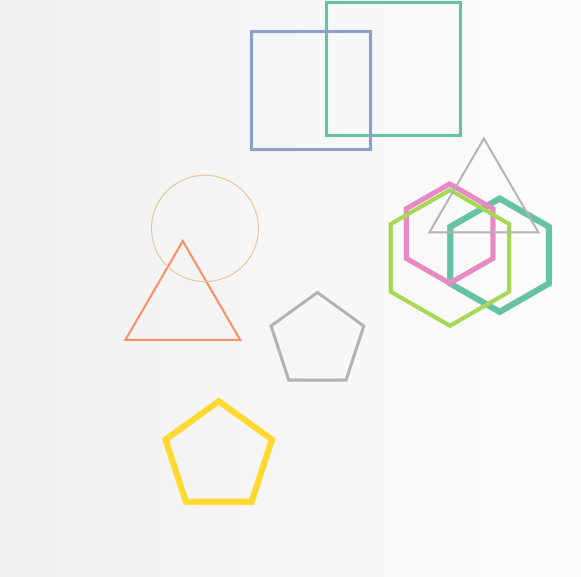[{"shape": "hexagon", "thickness": 3, "radius": 0.49, "center": [0.86, 0.557]}, {"shape": "square", "thickness": 1.5, "radius": 0.57, "center": [0.676, 0.88]}, {"shape": "triangle", "thickness": 1, "radius": 0.57, "center": [0.314, 0.468]}, {"shape": "square", "thickness": 1.5, "radius": 0.51, "center": [0.534, 0.844]}, {"shape": "hexagon", "thickness": 2.5, "radius": 0.43, "center": [0.774, 0.595]}, {"shape": "hexagon", "thickness": 2, "radius": 0.59, "center": [0.774, 0.553]}, {"shape": "pentagon", "thickness": 3, "radius": 0.48, "center": [0.376, 0.208]}, {"shape": "circle", "thickness": 0.5, "radius": 0.46, "center": [0.353, 0.604]}, {"shape": "pentagon", "thickness": 1.5, "radius": 0.42, "center": [0.546, 0.409]}, {"shape": "triangle", "thickness": 1, "radius": 0.54, "center": [0.832, 0.651]}]